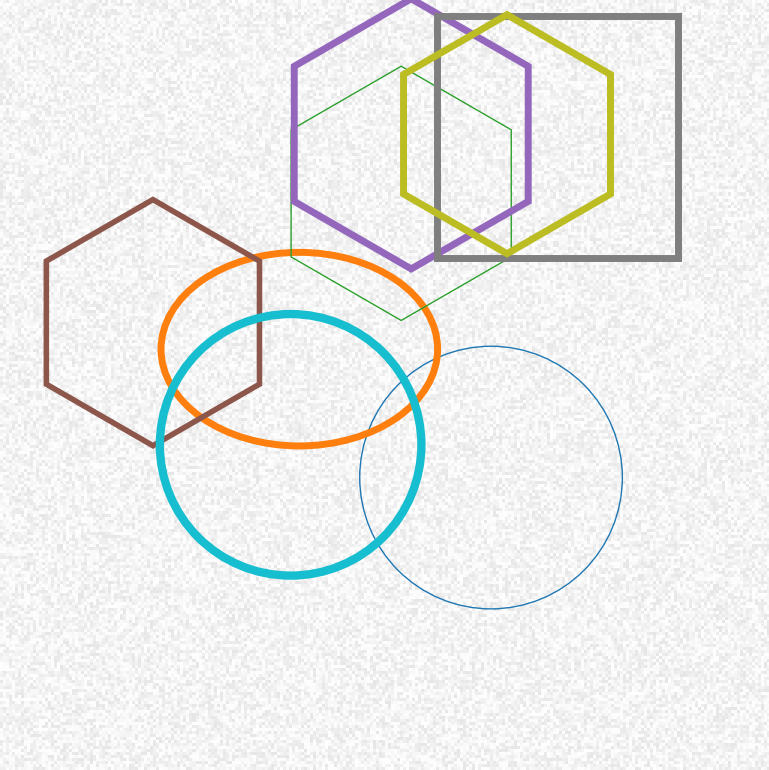[{"shape": "circle", "thickness": 0.5, "radius": 0.85, "center": [0.638, 0.38]}, {"shape": "oval", "thickness": 2.5, "radius": 0.9, "center": [0.389, 0.547]}, {"shape": "hexagon", "thickness": 0.5, "radius": 0.83, "center": [0.521, 0.749]}, {"shape": "hexagon", "thickness": 2.5, "radius": 0.88, "center": [0.534, 0.826]}, {"shape": "hexagon", "thickness": 2, "radius": 0.8, "center": [0.199, 0.581]}, {"shape": "square", "thickness": 2.5, "radius": 0.78, "center": [0.724, 0.822]}, {"shape": "hexagon", "thickness": 2.5, "radius": 0.78, "center": [0.658, 0.826]}, {"shape": "circle", "thickness": 3, "radius": 0.85, "center": [0.377, 0.422]}]